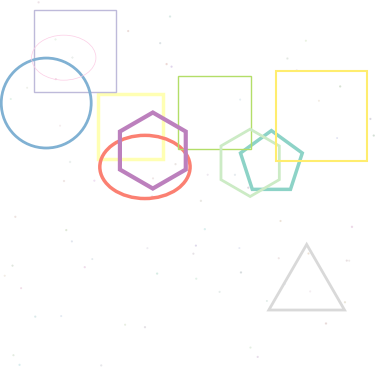[{"shape": "pentagon", "thickness": 2.5, "radius": 0.42, "center": [0.705, 0.576]}, {"shape": "square", "thickness": 2.5, "radius": 0.42, "center": [0.339, 0.672]}, {"shape": "square", "thickness": 1, "radius": 0.54, "center": [0.195, 0.868]}, {"shape": "oval", "thickness": 2.5, "radius": 0.59, "center": [0.376, 0.566]}, {"shape": "circle", "thickness": 2, "radius": 0.58, "center": [0.12, 0.732]}, {"shape": "square", "thickness": 1, "radius": 0.47, "center": [0.556, 0.707]}, {"shape": "oval", "thickness": 0.5, "radius": 0.42, "center": [0.166, 0.85]}, {"shape": "triangle", "thickness": 2, "radius": 0.57, "center": [0.797, 0.252]}, {"shape": "hexagon", "thickness": 3, "radius": 0.49, "center": [0.397, 0.609]}, {"shape": "hexagon", "thickness": 2, "radius": 0.44, "center": [0.65, 0.577]}, {"shape": "square", "thickness": 1.5, "radius": 0.59, "center": [0.835, 0.699]}]